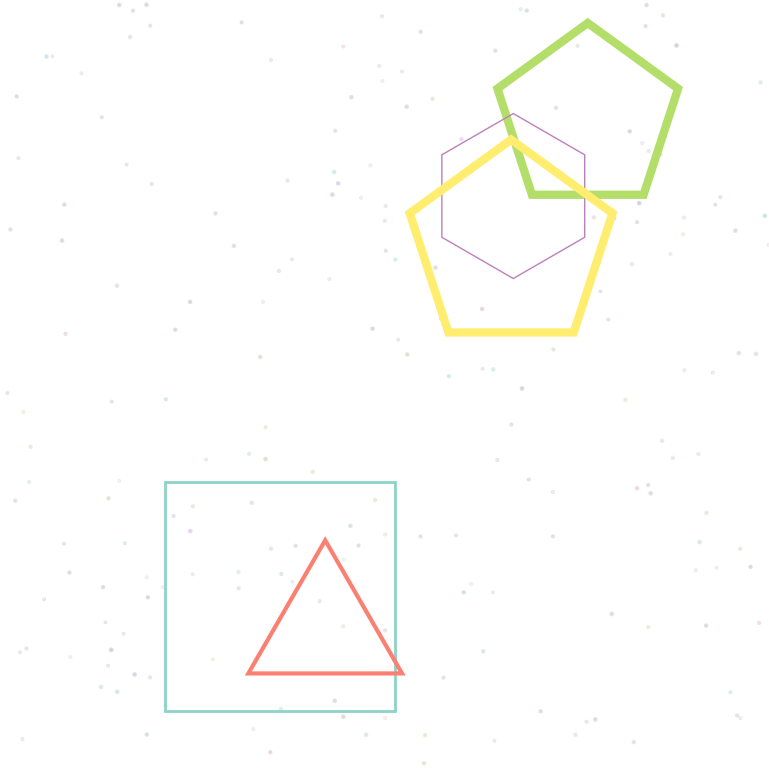[{"shape": "square", "thickness": 1, "radius": 0.75, "center": [0.364, 0.225]}, {"shape": "triangle", "thickness": 1.5, "radius": 0.58, "center": [0.422, 0.183]}, {"shape": "pentagon", "thickness": 3, "radius": 0.62, "center": [0.763, 0.847]}, {"shape": "hexagon", "thickness": 0.5, "radius": 0.54, "center": [0.667, 0.745]}, {"shape": "pentagon", "thickness": 3, "radius": 0.69, "center": [0.664, 0.68]}]